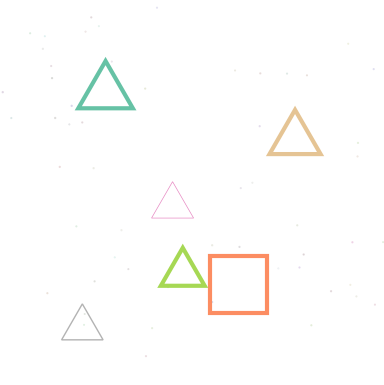[{"shape": "triangle", "thickness": 3, "radius": 0.41, "center": [0.274, 0.76]}, {"shape": "square", "thickness": 3, "radius": 0.37, "center": [0.618, 0.261]}, {"shape": "triangle", "thickness": 0.5, "radius": 0.32, "center": [0.448, 0.465]}, {"shape": "triangle", "thickness": 3, "radius": 0.33, "center": [0.475, 0.291]}, {"shape": "triangle", "thickness": 3, "radius": 0.38, "center": [0.766, 0.638]}, {"shape": "triangle", "thickness": 1, "radius": 0.31, "center": [0.214, 0.148]}]